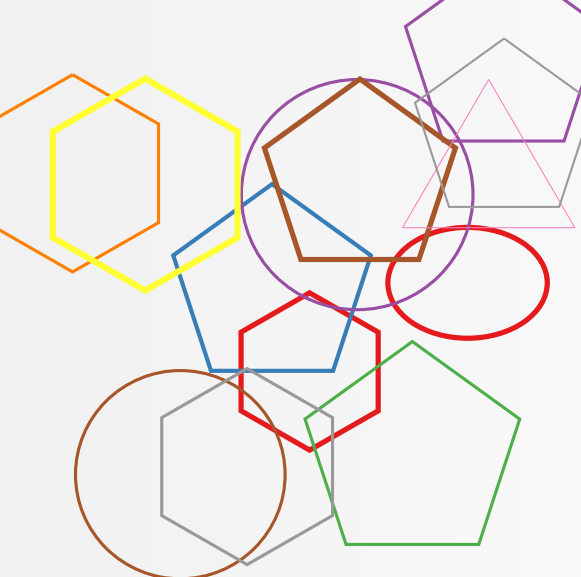[{"shape": "oval", "thickness": 2.5, "radius": 0.69, "center": [0.804, 0.509]}, {"shape": "hexagon", "thickness": 2.5, "radius": 0.68, "center": [0.533, 0.356]}, {"shape": "pentagon", "thickness": 2, "radius": 0.89, "center": [0.468, 0.502]}, {"shape": "pentagon", "thickness": 1.5, "radius": 0.97, "center": [0.709, 0.213]}, {"shape": "pentagon", "thickness": 1.5, "radius": 0.89, "center": [0.866, 0.898]}, {"shape": "circle", "thickness": 1.5, "radius": 1.0, "center": [0.615, 0.662]}, {"shape": "hexagon", "thickness": 1.5, "radius": 0.85, "center": [0.125, 0.699]}, {"shape": "hexagon", "thickness": 3, "radius": 0.92, "center": [0.25, 0.68]}, {"shape": "circle", "thickness": 1.5, "radius": 0.9, "center": [0.31, 0.177]}, {"shape": "pentagon", "thickness": 2.5, "radius": 0.86, "center": [0.619, 0.69]}, {"shape": "triangle", "thickness": 0.5, "radius": 0.86, "center": [0.841, 0.69]}, {"shape": "pentagon", "thickness": 1, "radius": 0.81, "center": [0.867, 0.771]}, {"shape": "hexagon", "thickness": 1.5, "radius": 0.85, "center": [0.425, 0.191]}]